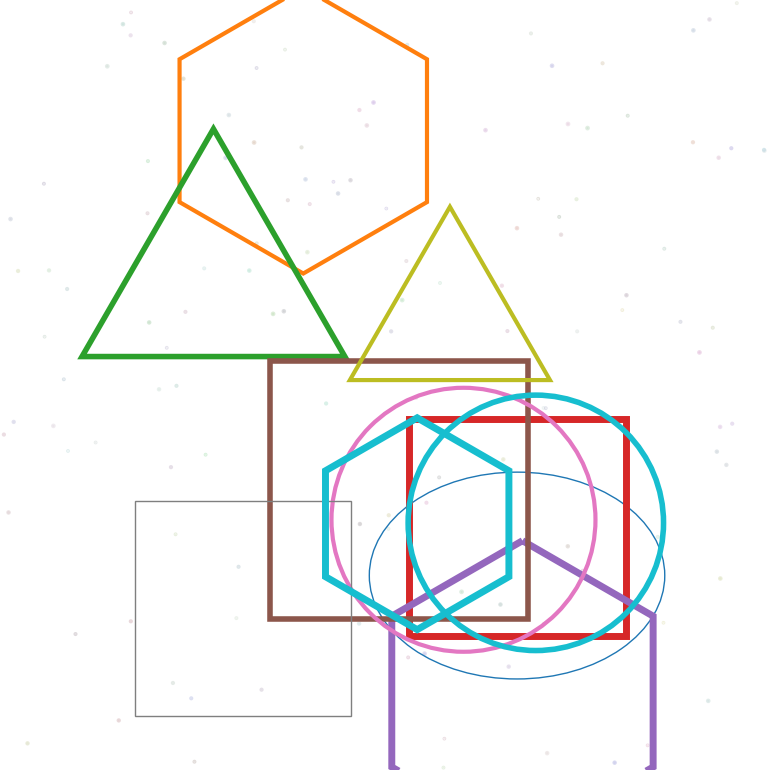[{"shape": "oval", "thickness": 0.5, "radius": 0.96, "center": [0.671, 0.253]}, {"shape": "hexagon", "thickness": 1.5, "radius": 0.93, "center": [0.394, 0.83]}, {"shape": "triangle", "thickness": 2, "radius": 0.99, "center": [0.277, 0.635]}, {"shape": "square", "thickness": 2.5, "radius": 0.7, "center": [0.672, 0.315]}, {"shape": "hexagon", "thickness": 2.5, "radius": 0.98, "center": [0.679, 0.102]}, {"shape": "square", "thickness": 2, "radius": 0.84, "center": [0.519, 0.363]}, {"shape": "circle", "thickness": 1.5, "radius": 0.86, "center": [0.602, 0.325]}, {"shape": "square", "thickness": 0.5, "radius": 0.7, "center": [0.315, 0.209]}, {"shape": "triangle", "thickness": 1.5, "radius": 0.75, "center": [0.584, 0.581]}, {"shape": "circle", "thickness": 2, "radius": 0.83, "center": [0.696, 0.321]}, {"shape": "hexagon", "thickness": 2.5, "radius": 0.69, "center": [0.542, 0.32]}]